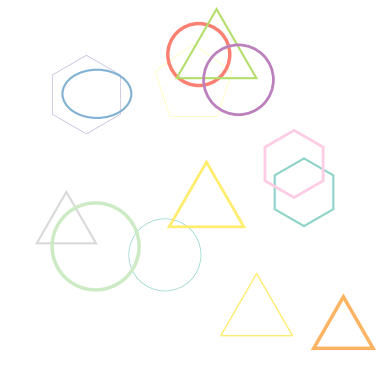[{"shape": "hexagon", "thickness": 1.5, "radius": 0.44, "center": [0.79, 0.501]}, {"shape": "circle", "thickness": 0.5, "radius": 0.47, "center": [0.428, 0.338]}, {"shape": "pentagon", "thickness": 0.5, "radius": 0.52, "center": [0.503, 0.782]}, {"shape": "hexagon", "thickness": 0.5, "radius": 0.51, "center": [0.224, 0.754]}, {"shape": "circle", "thickness": 2.5, "radius": 0.4, "center": [0.516, 0.858]}, {"shape": "oval", "thickness": 1.5, "radius": 0.45, "center": [0.252, 0.756]}, {"shape": "triangle", "thickness": 2.5, "radius": 0.45, "center": [0.892, 0.14]}, {"shape": "triangle", "thickness": 1.5, "radius": 0.6, "center": [0.563, 0.857]}, {"shape": "hexagon", "thickness": 2, "radius": 0.44, "center": [0.764, 0.574]}, {"shape": "triangle", "thickness": 1.5, "radius": 0.44, "center": [0.172, 0.412]}, {"shape": "circle", "thickness": 2, "radius": 0.45, "center": [0.62, 0.793]}, {"shape": "circle", "thickness": 2.5, "radius": 0.56, "center": [0.248, 0.36]}, {"shape": "triangle", "thickness": 2, "radius": 0.56, "center": [0.536, 0.467]}, {"shape": "triangle", "thickness": 1, "radius": 0.54, "center": [0.667, 0.182]}]